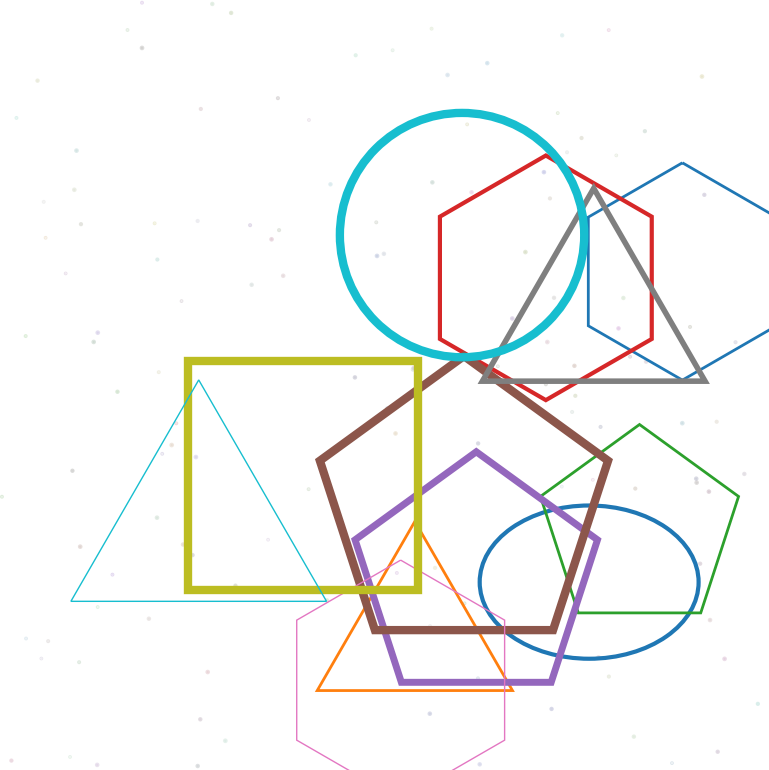[{"shape": "oval", "thickness": 1.5, "radius": 0.71, "center": [0.765, 0.244]}, {"shape": "hexagon", "thickness": 1, "radius": 0.71, "center": [0.886, 0.647]}, {"shape": "triangle", "thickness": 1, "radius": 0.73, "center": [0.539, 0.176]}, {"shape": "pentagon", "thickness": 1, "radius": 0.68, "center": [0.831, 0.313]}, {"shape": "hexagon", "thickness": 1.5, "radius": 0.79, "center": [0.709, 0.639]}, {"shape": "pentagon", "thickness": 2.5, "radius": 0.83, "center": [0.619, 0.248]}, {"shape": "pentagon", "thickness": 3, "radius": 0.98, "center": [0.603, 0.341]}, {"shape": "hexagon", "thickness": 0.5, "radius": 0.78, "center": [0.52, 0.117]}, {"shape": "triangle", "thickness": 2, "radius": 0.83, "center": [0.771, 0.588]}, {"shape": "square", "thickness": 3, "radius": 0.75, "center": [0.394, 0.383]}, {"shape": "circle", "thickness": 3, "radius": 0.79, "center": [0.6, 0.695]}, {"shape": "triangle", "thickness": 0.5, "radius": 0.96, "center": [0.258, 0.315]}]